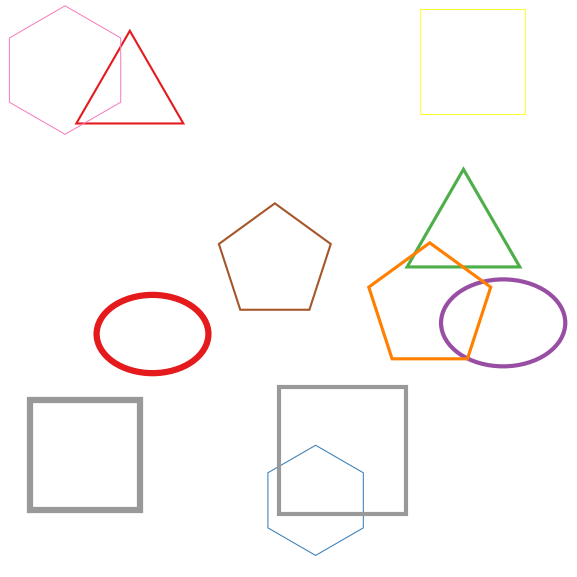[{"shape": "oval", "thickness": 3, "radius": 0.48, "center": [0.264, 0.421]}, {"shape": "triangle", "thickness": 1, "radius": 0.53, "center": [0.225, 0.839]}, {"shape": "hexagon", "thickness": 0.5, "radius": 0.48, "center": [0.547, 0.133]}, {"shape": "triangle", "thickness": 1.5, "radius": 0.56, "center": [0.803, 0.593]}, {"shape": "oval", "thickness": 2, "radius": 0.54, "center": [0.871, 0.44]}, {"shape": "pentagon", "thickness": 1.5, "radius": 0.56, "center": [0.744, 0.468]}, {"shape": "square", "thickness": 0.5, "radius": 0.46, "center": [0.818, 0.892]}, {"shape": "pentagon", "thickness": 1, "radius": 0.51, "center": [0.476, 0.545]}, {"shape": "hexagon", "thickness": 0.5, "radius": 0.56, "center": [0.113, 0.878]}, {"shape": "square", "thickness": 2, "radius": 0.55, "center": [0.593, 0.219]}, {"shape": "square", "thickness": 3, "radius": 0.48, "center": [0.147, 0.211]}]